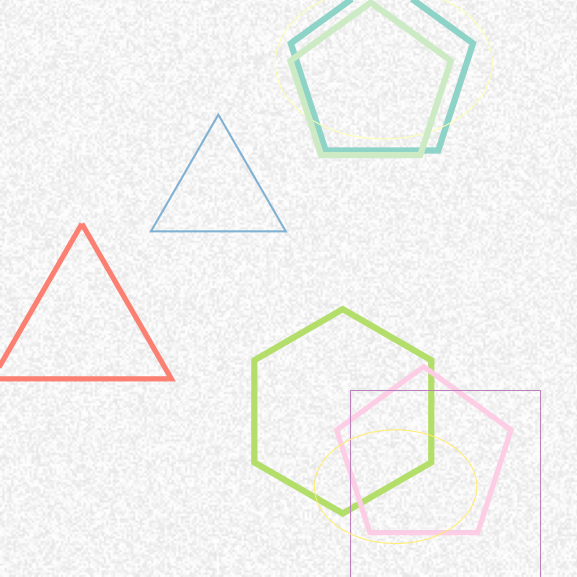[{"shape": "pentagon", "thickness": 3, "radius": 0.83, "center": [0.661, 0.873]}, {"shape": "oval", "thickness": 0.5, "radius": 0.94, "center": [0.665, 0.89]}, {"shape": "triangle", "thickness": 2.5, "radius": 0.9, "center": [0.142, 0.433]}, {"shape": "triangle", "thickness": 1, "radius": 0.67, "center": [0.378, 0.666]}, {"shape": "hexagon", "thickness": 3, "radius": 0.88, "center": [0.594, 0.287]}, {"shape": "pentagon", "thickness": 2.5, "radius": 0.79, "center": [0.734, 0.205]}, {"shape": "square", "thickness": 0.5, "radius": 0.82, "center": [0.77, 0.159]}, {"shape": "pentagon", "thickness": 3, "radius": 0.73, "center": [0.642, 0.849]}, {"shape": "oval", "thickness": 0.5, "radius": 0.7, "center": [0.685, 0.156]}]